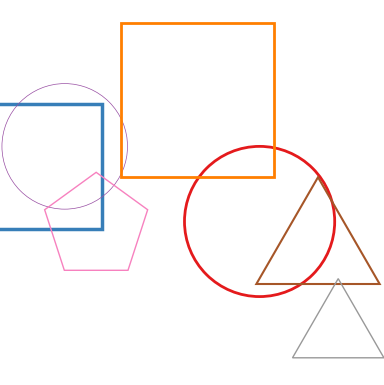[{"shape": "circle", "thickness": 2, "radius": 0.98, "center": [0.674, 0.425]}, {"shape": "square", "thickness": 2.5, "radius": 0.81, "center": [0.104, 0.567]}, {"shape": "circle", "thickness": 0.5, "radius": 0.82, "center": [0.168, 0.62]}, {"shape": "square", "thickness": 2, "radius": 1.0, "center": [0.513, 0.741]}, {"shape": "triangle", "thickness": 1.5, "radius": 0.92, "center": [0.826, 0.355]}, {"shape": "pentagon", "thickness": 1, "radius": 0.7, "center": [0.25, 0.412]}, {"shape": "triangle", "thickness": 1, "radius": 0.69, "center": [0.878, 0.139]}]